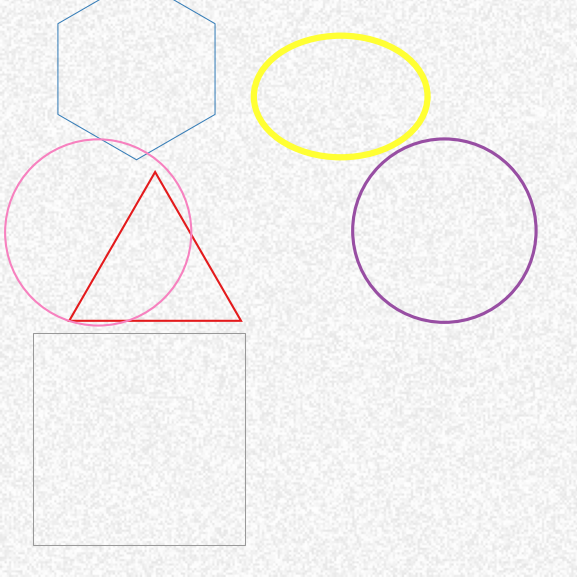[{"shape": "triangle", "thickness": 1, "radius": 0.86, "center": [0.269, 0.53]}, {"shape": "hexagon", "thickness": 0.5, "radius": 0.79, "center": [0.236, 0.88]}, {"shape": "circle", "thickness": 1.5, "radius": 0.79, "center": [0.769, 0.6]}, {"shape": "oval", "thickness": 3, "radius": 0.75, "center": [0.59, 0.832]}, {"shape": "circle", "thickness": 1, "radius": 0.81, "center": [0.17, 0.597]}, {"shape": "square", "thickness": 0.5, "radius": 0.92, "center": [0.241, 0.238]}]